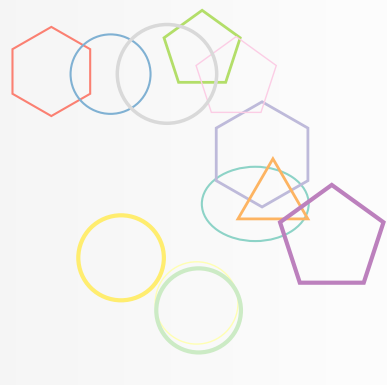[{"shape": "oval", "thickness": 1.5, "radius": 0.69, "center": [0.659, 0.47]}, {"shape": "circle", "thickness": 1, "radius": 0.53, "center": [0.507, 0.213]}, {"shape": "hexagon", "thickness": 2, "radius": 0.68, "center": [0.676, 0.599]}, {"shape": "hexagon", "thickness": 1.5, "radius": 0.58, "center": [0.132, 0.814]}, {"shape": "circle", "thickness": 1.5, "radius": 0.52, "center": [0.285, 0.807]}, {"shape": "triangle", "thickness": 2, "radius": 0.52, "center": [0.704, 0.483]}, {"shape": "pentagon", "thickness": 2, "radius": 0.52, "center": [0.522, 0.87]}, {"shape": "pentagon", "thickness": 1, "radius": 0.54, "center": [0.609, 0.796]}, {"shape": "circle", "thickness": 2.5, "radius": 0.64, "center": [0.431, 0.808]}, {"shape": "pentagon", "thickness": 3, "radius": 0.7, "center": [0.856, 0.379]}, {"shape": "circle", "thickness": 3, "radius": 0.55, "center": [0.513, 0.194]}, {"shape": "circle", "thickness": 3, "radius": 0.55, "center": [0.312, 0.33]}]